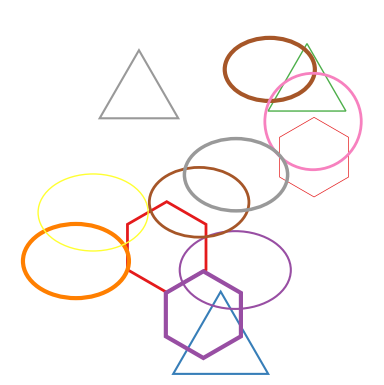[{"shape": "hexagon", "thickness": 2, "radius": 0.59, "center": [0.433, 0.358]}, {"shape": "hexagon", "thickness": 0.5, "radius": 0.52, "center": [0.816, 0.592]}, {"shape": "triangle", "thickness": 1.5, "radius": 0.71, "center": [0.573, 0.1]}, {"shape": "triangle", "thickness": 1, "radius": 0.58, "center": [0.797, 0.77]}, {"shape": "hexagon", "thickness": 3, "radius": 0.56, "center": [0.528, 0.183]}, {"shape": "oval", "thickness": 1.5, "radius": 0.72, "center": [0.611, 0.299]}, {"shape": "oval", "thickness": 3, "radius": 0.69, "center": [0.197, 0.322]}, {"shape": "oval", "thickness": 1, "radius": 0.71, "center": [0.242, 0.448]}, {"shape": "oval", "thickness": 3, "radius": 0.59, "center": [0.701, 0.82]}, {"shape": "oval", "thickness": 2, "radius": 0.65, "center": [0.517, 0.475]}, {"shape": "circle", "thickness": 2, "radius": 0.63, "center": [0.813, 0.684]}, {"shape": "oval", "thickness": 2.5, "radius": 0.67, "center": [0.613, 0.546]}, {"shape": "triangle", "thickness": 1.5, "radius": 0.59, "center": [0.361, 0.752]}]